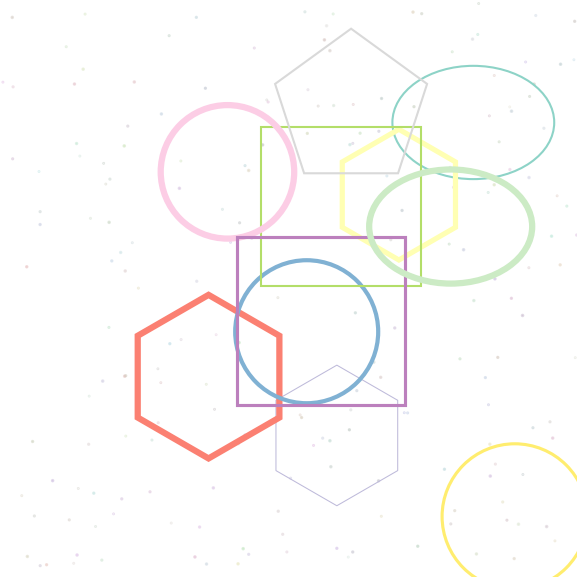[{"shape": "oval", "thickness": 1, "radius": 0.7, "center": [0.82, 0.787]}, {"shape": "hexagon", "thickness": 2.5, "radius": 0.57, "center": [0.691, 0.662]}, {"shape": "hexagon", "thickness": 0.5, "radius": 0.61, "center": [0.583, 0.245]}, {"shape": "hexagon", "thickness": 3, "radius": 0.71, "center": [0.361, 0.347]}, {"shape": "circle", "thickness": 2, "radius": 0.62, "center": [0.531, 0.425]}, {"shape": "square", "thickness": 1, "radius": 0.69, "center": [0.59, 0.642]}, {"shape": "circle", "thickness": 3, "radius": 0.58, "center": [0.394, 0.702]}, {"shape": "pentagon", "thickness": 1, "radius": 0.69, "center": [0.608, 0.811]}, {"shape": "square", "thickness": 1.5, "radius": 0.73, "center": [0.556, 0.443]}, {"shape": "oval", "thickness": 3, "radius": 0.71, "center": [0.78, 0.607]}, {"shape": "circle", "thickness": 1.5, "radius": 0.63, "center": [0.891, 0.105]}]